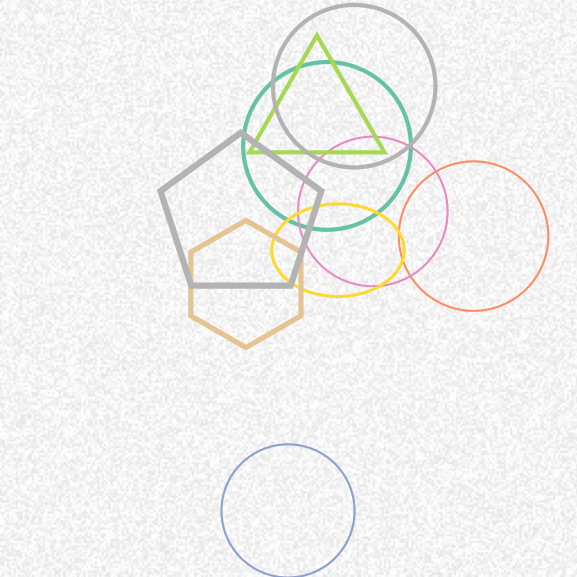[{"shape": "circle", "thickness": 2, "radius": 0.73, "center": [0.566, 0.746]}, {"shape": "circle", "thickness": 1, "radius": 0.65, "center": [0.82, 0.59]}, {"shape": "circle", "thickness": 1, "radius": 0.58, "center": [0.499, 0.114]}, {"shape": "circle", "thickness": 1, "radius": 0.65, "center": [0.646, 0.633]}, {"shape": "triangle", "thickness": 2, "radius": 0.68, "center": [0.549, 0.803]}, {"shape": "oval", "thickness": 1.5, "radius": 0.57, "center": [0.585, 0.566]}, {"shape": "hexagon", "thickness": 2.5, "radius": 0.55, "center": [0.426, 0.507]}, {"shape": "circle", "thickness": 2, "radius": 0.7, "center": [0.613, 0.85]}, {"shape": "pentagon", "thickness": 3, "radius": 0.73, "center": [0.417, 0.623]}]